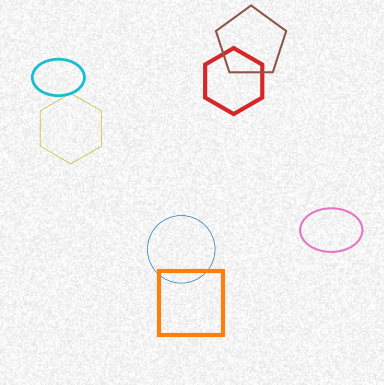[{"shape": "circle", "thickness": 0.5, "radius": 0.44, "center": [0.471, 0.352]}, {"shape": "square", "thickness": 3, "radius": 0.42, "center": [0.497, 0.212]}, {"shape": "hexagon", "thickness": 3, "radius": 0.43, "center": [0.607, 0.789]}, {"shape": "pentagon", "thickness": 1.5, "radius": 0.48, "center": [0.652, 0.89]}, {"shape": "oval", "thickness": 1.5, "radius": 0.4, "center": [0.861, 0.402]}, {"shape": "hexagon", "thickness": 0.5, "radius": 0.46, "center": [0.184, 0.666]}, {"shape": "oval", "thickness": 2, "radius": 0.34, "center": [0.152, 0.799]}]